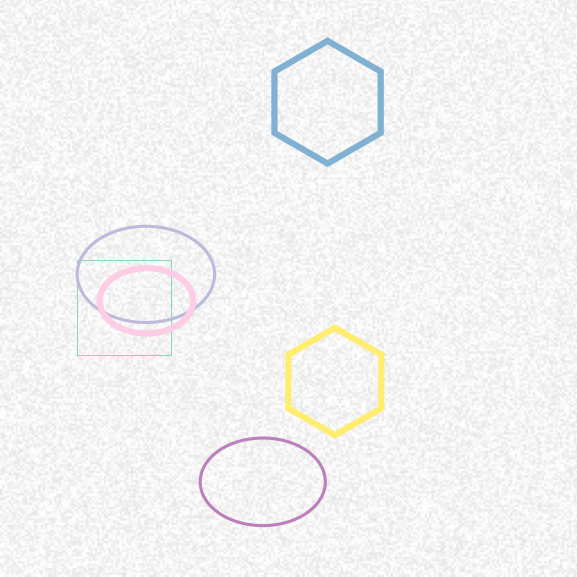[{"shape": "square", "thickness": 0.5, "radius": 0.41, "center": [0.215, 0.467]}, {"shape": "oval", "thickness": 1.5, "radius": 0.59, "center": [0.253, 0.524]}, {"shape": "hexagon", "thickness": 3, "radius": 0.53, "center": [0.567, 0.822]}, {"shape": "oval", "thickness": 3, "radius": 0.41, "center": [0.254, 0.478]}, {"shape": "oval", "thickness": 1.5, "radius": 0.54, "center": [0.455, 0.165]}, {"shape": "hexagon", "thickness": 3, "radius": 0.46, "center": [0.58, 0.339]}]